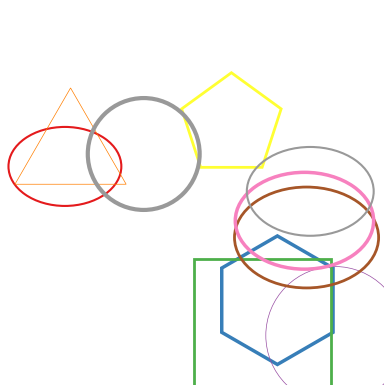[{"shape": "oval", "thickness": 1.5, "radius": 0.73, "center": [0.169, 0.568]}, {"shape": "hexagon", "thickness": 2.5, "radius": 0.83, "center": [0.72, 0.22]}, {"shape": "square", "thickness": 2, "radius": 0.89, "center": [0.681, 0.149]}, {"shape": "circle", "thickness": 0.5, "radius": 0.9, "center": [0.87, 0.129]}, {"shape": "triangle", "thickness": 0.5, "radius": 0.83, "center": [0.183, 0.605]}, {"shape": "pentagon", "thickness": 2, "radius": 0.68, "center": [0.601, 0.675]}, {"shape": "oval", "thickness": 2, "radius": 0.94, "center": [0.796, 0.383]}, {"shape": "oval", "thickness": 2.5, "radius": 0.9, "center": [0.791, 0.427]}, {"shape": "oval", "thickness": 1.5, "radius": 0.82, "center": [0.806, 0.503]}, {"shape": "circle", "thickness": 3, "radius": 0.73, "center": [0.373, 0.6]}]